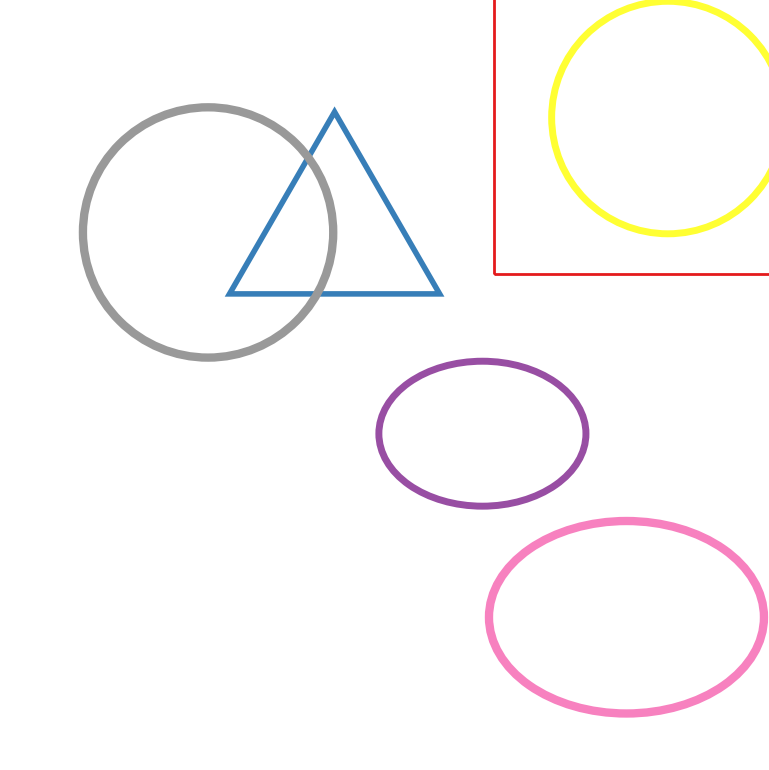[{"shape": "square", "thickness": 1, "radius": 0.93, "center": [0.828, 0.83]}, {"shape": "triangle", "thickness": 2, "radius": 0.79, "center": [0.435, 0.697]}, {"shape": "oval", "thickness": 2.5, "radius": 0.67, "center": [0.627, 0.437]}, {"shape": "circle", "thickness": 2.5, "radius": 0.75, "center": [0.867, 0.847]}, {"shape": "oval", "thickness": 3, "radius": 0.89, "center": [0.814, 0.198]}, {"shape": "circle", "thickness": 3, "radius": 0.81, "center": [0.27, 0.698]}]